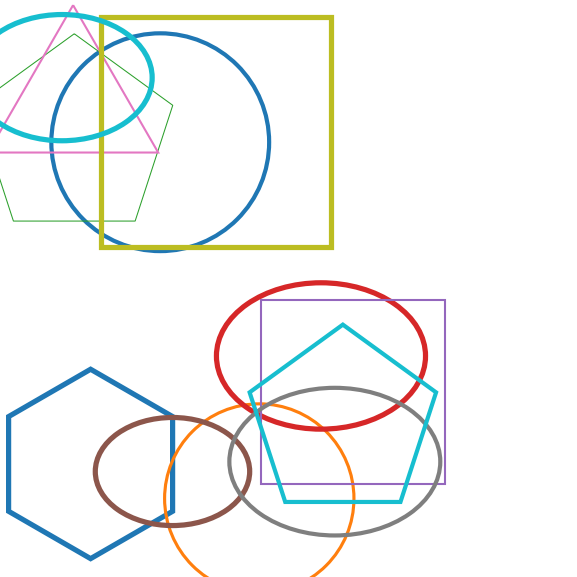[{"shape": "circle", "thickness": 2, "radius": 0.94, "center": [0.277, 0.753]}, {"shape": "hexagon", "thickness": 2.5, "radius": 0.82, "center": [0.157, 0.196]}, {"shape": "circle", "thickness": 1.5, "radius": 0.82, "center": [0.449, 0.136]}, {"shape": "pentagon", "thickness": 0.5, "radius": 0.9, "center": [0.129, 0.761]}, {"shape": "oval", "thickness": 2.5, "radius": 0.91, "center": [0.556, 0.383]}, {"shape": "square", "thickness": 1, "radius": 0.8, "center": [0.611, 0.32]}, {"shape": "oval", "thickness": 2.5, "radius": 0.67, "center": [0.299, 0.183]}, {"shape": "triangle", "thickness": 1, "radius": 0.85, "center": [0.127, 0.82]}, {"shape": "oval", "thickness": 2, "radius": 0.91, "center": [0.58, 0.2]}, {"shape": "square", "thickness": 2.5, "radius": 0.99, "center": [0.374, 0.77]}, {"shape": "oval", "thickness": 2.5, "radius": 0.78, "center": [0.107, 0.865]}, {"shape": "pentagon", "thickness": 2, "radius": 0.85, "center": [0.594, 0.267]}]